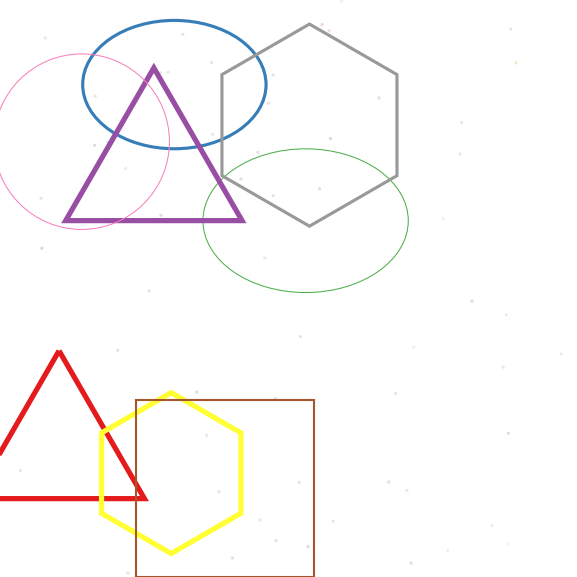[{"shape": "triangle", "thickness": 2.5, "radius": 0.85, "center": [0.102, 0.221]}, {"shape": "oval", "thickness": 1.5, "radius": 0.79, "center": [0.302, 0.853]}, {"shape": "oval", "thickness": 0.5, "radius": 0.89, "center": [0.529, 0.617]}, {"shape": "triangle", "thickness": 2.5, "radius": 0.88, "center": [0.266, 0.705]}, {"shape": "hexagon", "thickness": 2.5, "radius": 0.7, "center": [0.296, 0.18]}, {"shape": "square", "thickness": 1, "radius": 0.77, "center": [0.389, 0.153]}, {"shape": "circle", "thickness": 0.5, "radius": 0.76, "center": [0.141, 0.754]}, {"shape": "hexagon", "thickness": 1.5, "radius": 0.87, "center": [0.536, 0.782]}]